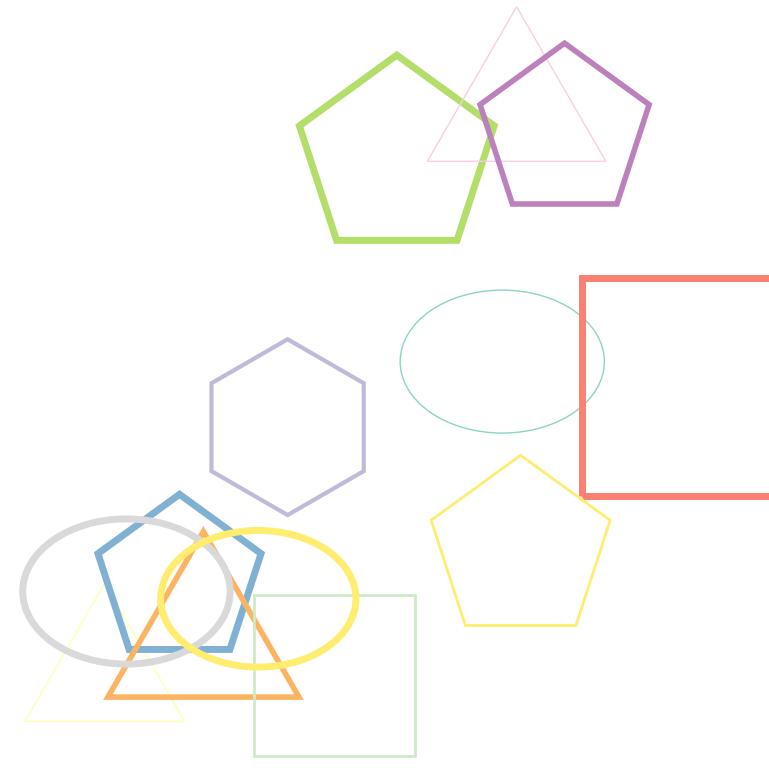[{"shape": "oval", "thickness": 0.5, "radius": 0.66, "center": [0.652, 0.53]}, {"shape": "triangle", "thickness": 0.5, "radius": 0.6, "center": [0.136, 0.123]}, {"shape": "hexagon", "thickness": 1.5, "radius": 0.57, "center": [0.374, 0.445]}, {"shape": "square", "thickness": 2.5, "radius": 0.71, "center": [0.897, 0.498]}, {"shape": "pentagon", "thickness": 2.5, "radius": 0.56, "center": [0.233, 0.247]}, {"shape": "triangle", "thickness": 2, "radius": 0.72, "center": [0.264, 0.166]}, {"shape": "pentagon", "thickness": 2.5, "radius": 0.67, "center": [0.515, 0.795]}, {"shape": "triangle", "thickness": 0.5, "radius": 0.67, "center": [0.671, 0.857]}, {"shape": "oval", "thickness": 2.5, "radius": 0.67, "center": [0.164, 0.232]}, {"shape": "pentagon", "thickness": 2, "radius": 0.58, "center": [0.733, 0.828]}, {"shape": "square", "thickness": 1, "radius": 0.52, "center": [0.434, 0.123]}, {"shape": "pentagon", "thickness": 1, "radius": 0.61, "center": [0.676, 0.287]}, {"shape": "oval", "thickness": 2.5, "radius": 0.63, "center": [0.335, 0.222]}]